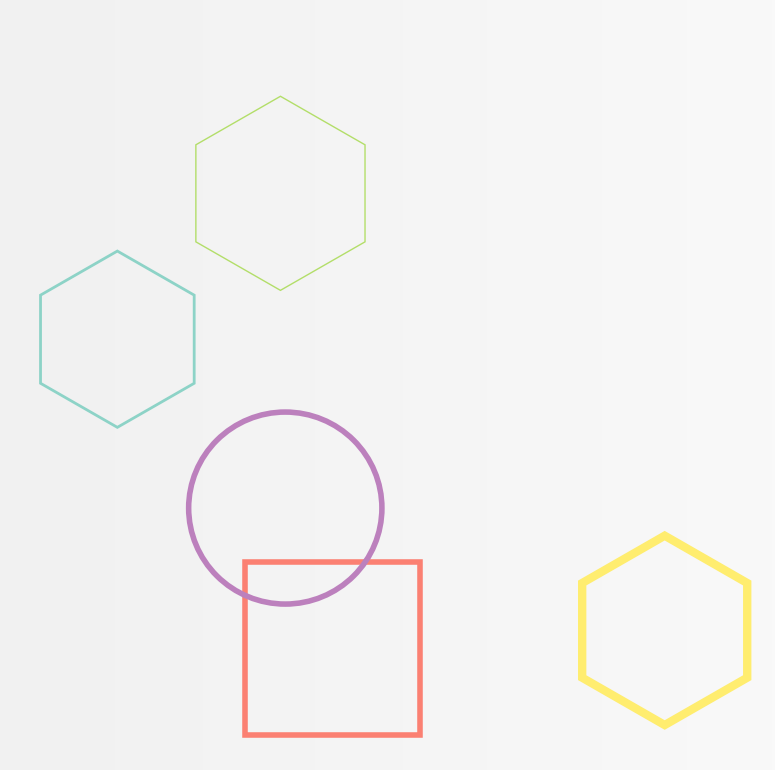[{"shape": "hexagon", "thickness": 1, "radius": 0.57, "center": [0.151, 0.559]}, {"shape": "square", "thickness": 2, "radius": 0.56, "center": [0.43, 0.158]}, {"shape": "hexagon", "thickness": 0.5, "radius": 0.63, "center": [0.362, 0.749]}, {"shape": "circle", "thickness": 2, "radius": 0.62, "center": [0.368, 0.34]}, {"shape": "hexagon", "thickness": 3, "radius": 0.61, "center": [0.858, 0.181]}]